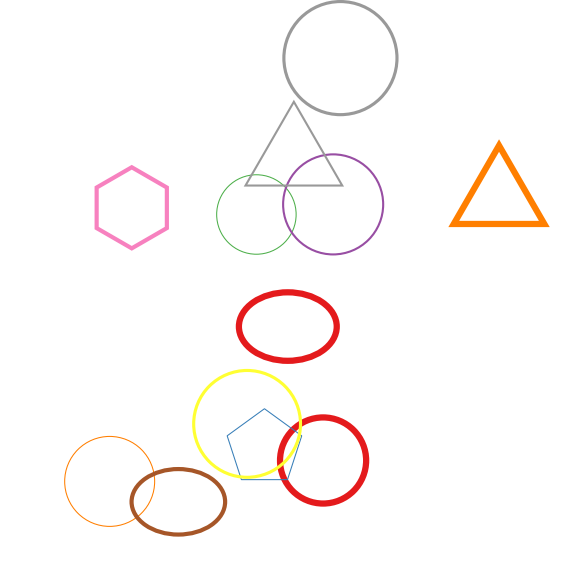[{"shape": "circle", "thickness": 3, "radius": 0.37, "center": [0.559, 0.202]}, {"shape": "oval", "thickness": 3, "radius": 0.42, "center": [0.498, 0.434]}, {"shape": "pentagon", "thickness": 0.5, "radius": 0.34, "center": [0.458, 0.223]}, {"shape": "circle", "thickness": 0.5, "radius": 0.34, "center": [0.444, 0.628]}, {"shape": "circle", "thickness": 1, "radius": 0.43, "center": [0.577, 0.645]}, {"shape": "triangle", "thickness": 3, "radius": 0.45, "center": [0.864, 0.657]}, {"shape": "circle", "thickness": 0.5, "radius": 0.39, "center": [0.19, 0.166]}, {"shape": "circle", "thickness": 1.5, "radius": 0.46, "center": [0.428, 0.265]}, {"shape": "oval", "thickness": 2, "radius": 0.41, "center": [0.309, 0.13]}, {"shape": "hexagon", "thickness": 2, "radius": 0.35, "center": [0.228, 0.639]}, {"shape": "triangle", "thickness": 1, "radius": 0.48, "center": [0.509, 0.726]}, {"shape": "circle", "thickness": 1.5, "radius": 0.49, "center": [0.59, 0.899]}]